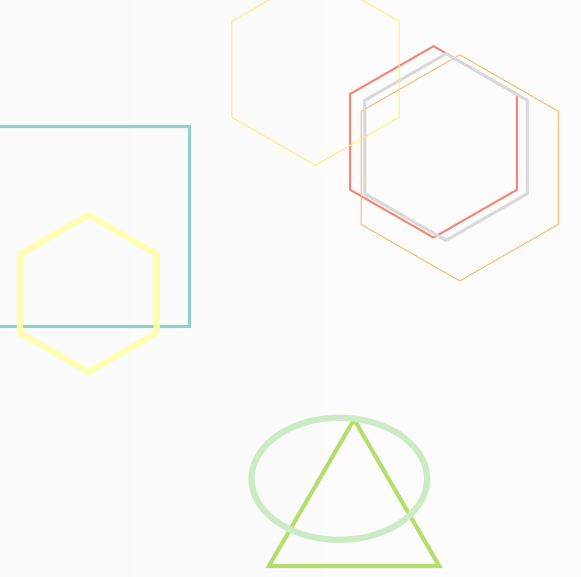[{"shape": "square", "thickness": 1.5, "radius": 0.87, "center": [0.152, 0.608]}, {"shape": "hexagon", "thickness": 3, "radius": 0.68, "center": [0.152, 0.491]}, {"shape": "hexagon", "thickness": 1, "radius": 0.83, "center": [0.746, 0.753]}, {"shape": "hexagon", "thickness": 0.5, "radius": 0.98, "center": [0.791, 0.708]}, {"shape": "triangle", "thickness": 2, "radius": 0.85, "center": [0.609, 0.104]}, {"shape": "hexagon", "thickness": 1.5, "radius": 0.81, "center": [0.767, 0.745]}, {"shape": "oval", "thickness": 3, "radius": 0.76, "center": [0.584, 0.17]}, {"shape": "hexagon", "thickness": 0.5, "radius": 0.83, "center": [0.543, 0.879]}]